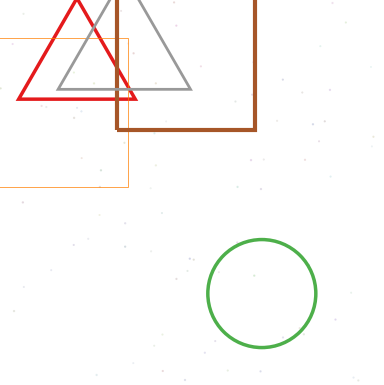[{"shape": "triangle", "thickness": 2.5, "radius": 0.87, "center": [0.2, 0.83]}, {"shape": "circle", "thickness": 2.5, "radius": 0.7, "center": [0.68, 0.237]}, {"shape": "square", "thickness": 0.5, "radius": 0.96, "center": [0.141, 0.708]}, {"shape": "square", "thickness": 3, "radius": 0.9, "center": [0.483, 0.841]}, {"shape": "triangle", "thickness": 2, "radius": 0.99, "center": [0.323, 0.867]}]